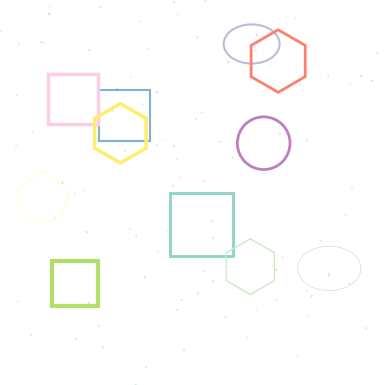[{"shape": "square", "thickness": 2, "radius": 0.41, "center": [0.523, 0.417]}, {"shape": "pentagon", "thickness": 0.5, "radius": 0.36, "center": [0.112, 0.484]}, {"shape": "oval", "thickness": 1.5, "radius": 0.36, "center": [0.654, 0.886]}, {"shape": "hexagon", "thickness": 2, "radius": 0.41, "center": [0.723, 0.841]}, {"shape": "square", "thickness": 1.5, "radius": 0.33, "center": [0.322, 0.7]}, {"shape": "square", "thickness": 3, "radius": 0.3, "center": [0.195, 0.264]}, {"shape": "square", "thickness": 2.5, "radius": 0.33, "center": [0.191, 0.743]}, {"shape": "oval", "thickness": 0.5, "radius": 0.41, "center": [0.855, 0.303]}, {"shape": "circle", "thickness": 2, "radius": 0.34, "center": [0.685, 0.628]}, {"shape": "hexagon", "thickness": 1, "radius": 0.36, "center": [0.65, 0.307]}, {"shape": "hexagon", "thickness": 2.5, "radius": 0.39, "center": [0.313, 0.654]}]